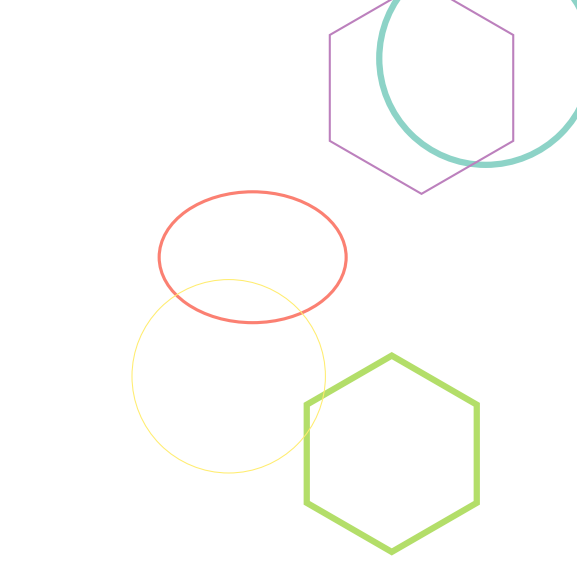[{"shape": "circle", "thickness": 3, "radius": 0.92, "center": [0.841, 0.898]}, {"shape": "oval", "thickness": 1.5, "radius": 0.81, "center": [0.438, 0.554]}, {"shape": "hexagon", "thickness": 3, "radius": 0.85, "center": [0.678, 0.213]}, {"shape": "hexagon", "thickness": 1, "radius": 0.92, "center": [0.73, 0.847]}, {"shape": "circle", "thickness": 0.5, "radius": 0.84, "center": [0.396, 0.348]}]